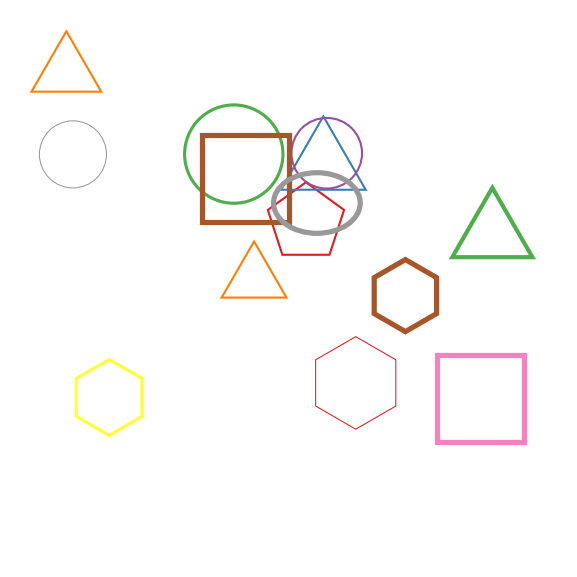[{"shape": "hexagon", "thickness": 0.5, "radius": 0.4, "center": [0.616, 0.336]}, {"shape": "pentagon", "thickness": 1, "radius": 0.35, "center": [0.53, 0.614]}, {"shape": "triangle", "thickness": 1, "radius": 0.42, "center": [0.56, 0.713]}, {"shape": "triangle", "thickness": 2, "radius": 0.4, "center": [0.853, 0.594]}, {"shape": "circle", "thickness": 1.5, "radius": 0.43, "center": [0.405, 0.732]}, {"shape": "circle", "thickness": 1, "radius": 0.31, "center": [0.566, 0.734]}, {"shape": "triangle", "thickness": 1, "radius": 0.32, "center": [0.44, 0.516]}, {"shape": "triangle", "thickness": 1, "radius": 0.35, "center": [0.115, 0.875]}, {"shape": "hexagon", "thickness": 1.5, "radius": 0.33, "center": [0.189, 0.311]}, {"shape": "hexagon", "thickness": 2.5, "radius": 0.31, "center": [0.702, 0.487]}, {"shape": "square", "thickness": 2.5, "radius": 0.37, "center": [0.425, 0.69]}, {"shape": "square", "thickness": 2.5, "radius": 0.38, "center": [0.831, 0.309]}, {"shape": "oval", "thickness": 2.5, "radius": 0.38, "center": [0.549, 0.648]}, {"shape": "circle", "thickness": 0.5, "radius": 0.29, "center": [0.126, 0.732]}]